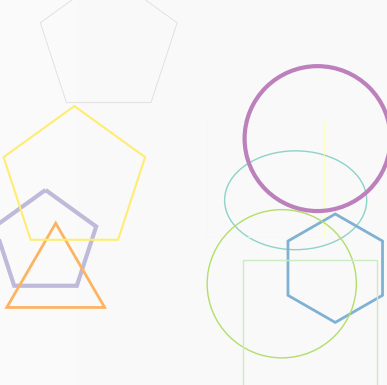[{"shape": "oval", "thickness": 1, "radius": 0.92, "center": [0.763, 0.48]}, {"shape": "square", "thickness": 0.5, "radius": 0.75, "center": [0.686, 0.536]}, {"shape": "pentagon", "thickness": 3, "radius": 0.69, "center": [0.117, 0.369]}, {"shape": "hexagon", "thickness": 2, "radius": 0.7, "center": [0.865, 0.303]}, {"shape": "triangle", "thickness": 2, "radius": 0.73, "center": [0.144, 0.274]}, {"shape": "circle", "thickness": 1, "radius": 0.96, "center": [0.727, 0.263]}, {"shape": "pentagon", "thickness": 0.5, "radius": 0.93, "center": [0.281, 0.883]}, {"shape": "circle", "thickness": 3, "radius": 0.94, "center": [0.819, 0.64]}, {"shape": "square", "thickness": 1, "radius": 0.86, "center": [0.8, 0.154]}, {"shape": "pentagon", "thickness": 1.5, "radius": 0.96, "center": [0.192, 0.533]}]